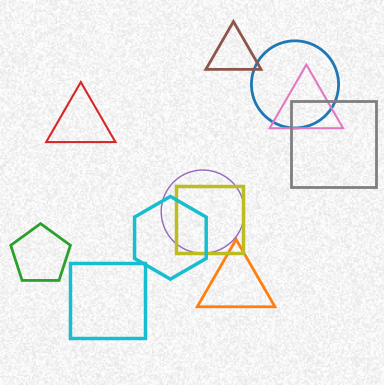[{"shape": "circle", "thickness": 2, "radius": 0.57, "center": [0.766, 0.781]}, {"shape": "triangle", "thickness": 2, "radius": 0.58, "center": [0.613, 0.261]}, {"shape": "pentagon", "thickness": 2, "radius": 0.41, "center": [0.105, 0.338]}, {"shape": "triangle", "thickness": 1.5, "radius": 0.52, "center": [0.21, 0.683]}, {"shape": "circle", "thickness": 1, "radius": 0.54, "center": [0.527, 0.45]}, {"shape": "triangle", "thickness": 2, "radius": 0.41, "center": [0.606, 0.861]}, {"shape": "triangle", "thickness": 1.5, "radius": 0.55, "center": [0.796, 0.722]}, {"shape": "square", "thickness": 2, "radius": 0.56, "center": [0.866, 0.625]}, {"shape": "square", "thickness": 2.5, "radius": 0.43, "center": [0.545, 0.429]}, {"shape": "square", "thickness": 2.5, "radius": 0.49, "center": [0.278, 0.219]}, {"shape": "hexagon", "thickness": 2.5, "radius": 0.54, "center": [0.443, 0.382]}]